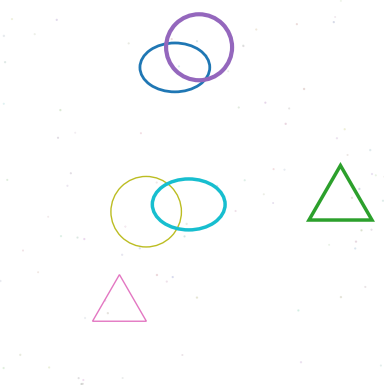[{"shape": "oval", "thickness": 2, "radius": 0.45, "center": [0.454, 0.825]}, {"shape": "triangle", "thickness": 2.5, "radius": 0.47, "center": [0.884, 0.476]}, {"shape": "circle", "thickness": 3, "radius": 0.43, "center": [0.517, 0.877]}, {"shape": "triangle", "thickness": 1, "radius": 0.4, "center": [0.31, 0.206]}, {"shape": "circle", "thickness": 1, "radius": 0.46, "center": [0.38, 0.45]}, {"shape": "oval", "thickness": 2.5, "radius": 0.47, "center": [0.49, 0.469]}]